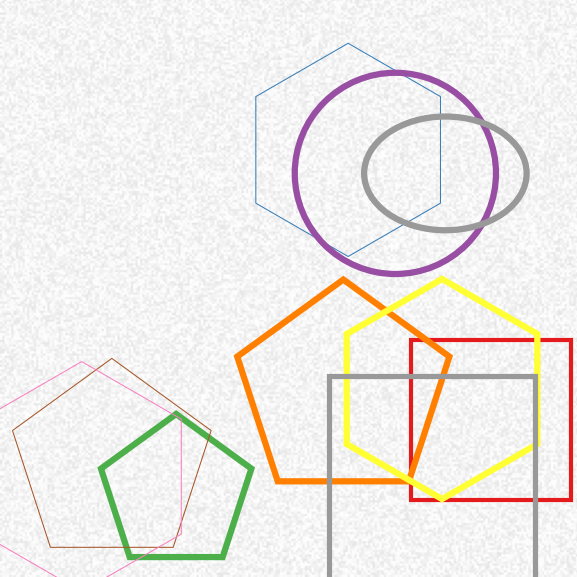[{"shape": "square", "thickness": 2, "radius": 0.69, "center": [0.85, 0.272]}, {"shape": "hexagon", "thickness": 0.5, "radius": 0.92, "center": [0.603, 0.74]}, {"shape": "pentagon", "thickness": 3, "radius": 0.68, "center": [0.305, 0.145]}, {"shape": "circle", "thickness": 3, "radius": 0.87, "center": [0.685, 0.699]}, {"shape": "pentagon", "thickness": 3, "radius": 0.97, "center": [0.594, 0.322]}, {"shape": "hexagon", "thickness": 3, "radius": 0.95, "center": [0.765, 0.326]}, {"shape": "pentagon", "thickness": 0.5, "radius": 0.9, "center": [0.194, 0.198]}, {"shape": "hexagon", "thickness": 0.5, "radius": 1.0, "center": [0.141, 0.174]}, {"shape": "square", "thickness": 2.5, "radius": 0.89, "center": [0.748, 0.17]}, {"shape": "oval", "thickness": 3, "radius": 0.7, "center": [0.771, 0.699]}]